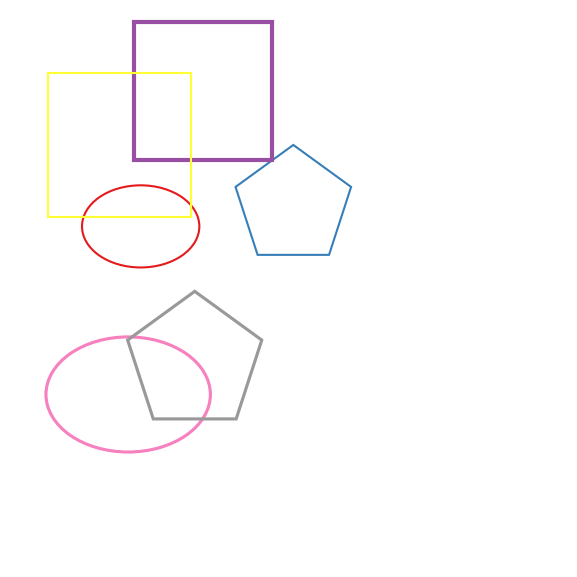[{"shape": "oval", "thickness": 1, "radius": 0.51, "center": [0.244, 0.607]}, {"shape": "pentagon", "thickness": 1, "radius": 0.53, "center": [0.508, 0.643]}, {"shape": "square", "thickness": 2, "radius": 0.59, "center": [0.352, 0.842]}, {"shape": "square", "thickness": 1, "radius": 0.62, "center": [0.207, 0.748]}, {"shape": "oval", "thickness": 1.5, "radius": 0.71, "center": [0.222, 0.316]}, {"shape": "pentagon", "thickness": 1.5, "radius": 0.61, "center": [0.337, 0.373]}]